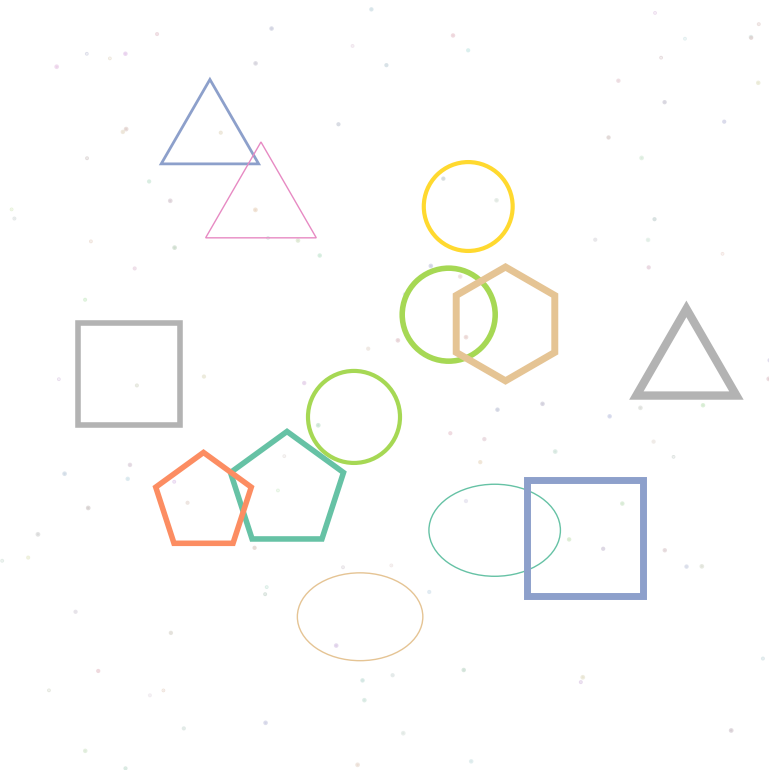[{"shape": "oval", "thickness": 0.5, "radius": 0.43, "center": [0.642, 0.311]}, {"shape": "pentagon", "thickness": 2, "radius": 0.39, "center": [0.373, 0.362]}, {"shape": "pentagon", "thickness": 2, "radius": 0.33, "center": [0.264, 0.347]}, {"shape": "square", "thickness": 2.5, "radius": 0.37, "center": [0.76, 0.301]}, {"shape": "triangle", "thickness": 1, "radius": 0.37, "center": [0.273, 0.824]}, {"shape": "triangle", "thickness": 0.5, "radius": 0.41, "center": [0.339, 0.733]}, {"shape": "circle", "thickness": 1.5, "radius": 0.3, "center": [0.46, 0.459]}, {"shape": "circle", "thickness": 2, "radius": 0.3, "center": [0.583, 0.591]}, {"shape": "circle", "thickness": 1.5, "radius": 0.29, "center": [0.608, 0.732]}, {"shape": "oval", "thickness": 0.5, "radius": 0.41, "center": [0.468, 0.199]}, {"shape": "hexagon", "thickness": 2.5, "radius": 0.37, "center": [0.656, 0.579]}, {"shape": "triangle", "thickness": 3, "radius": 0.38, "center": [0.891, 0.524]}, {"shape": "square", "thickness": 2, "radius": 0.33, "center": [0.167, 0.514]}]